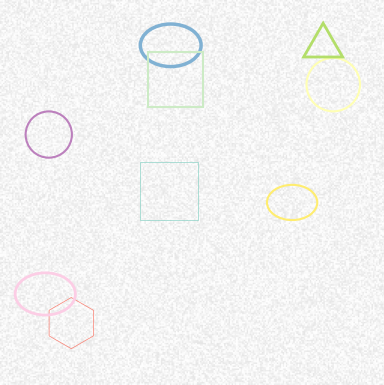[{"shape": "square", "thickness": 0.5, "radius": 0.37, "center": [0.439, 0.503]}, {"shape": "circle", "thickness": 1.5, "radius": 0.35, "center": [0.866, 0.78]}, {"shape": "hexagon", "thickness": 0.5, "radius": 0.33, "center": [0.185, 0.161]}, {"shape": "oval", "thickness": 2.5, "radius": 0.39, "center": [0.443, 0.882]}, {"shape": "triangle", "thickness": 2, "radius": 0.29, "center": [0.839, 0.881]}, {"shape": "oval", "thickness": 2, "radius": 0.39, "center": [0.118, 0.237]}, {"shape": "circle", "thickness": 1.5, "radius": 0.3, "center": [0.127, 0.651]}, {"shape": "square", "thickness": 1.5, "radius": 0.36, "center": [0.456, 0.793]}, {"shape": "oval", "thickness": 1.5, "radius": 0.33, "center": [0.759, 0.474]}]